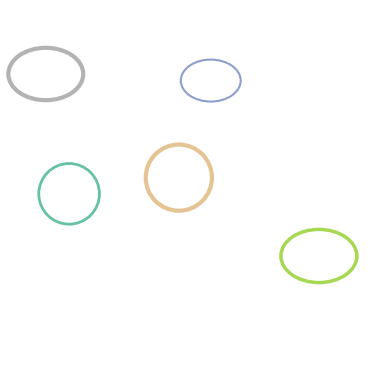[{"shape": "circle", "thickness": 2, "radius": 0.39, "center": [0.179, 0.496]}, {"shape": "oval", "thickness": 1.5, "radius": 0.39, "center": [0.547, 0.791]}, {"shape": "oval", "thickness": 2.5, "radius": 0.49, "center": [0.828, 0.335]}, {"shape": "circle", "thickness": 3, "radius": 0.43, "center": [0.465, 0.539]}, {"shape": "oval", "thickness": 3, "radius": 0.49, "center": [0.119, 0.808]}]